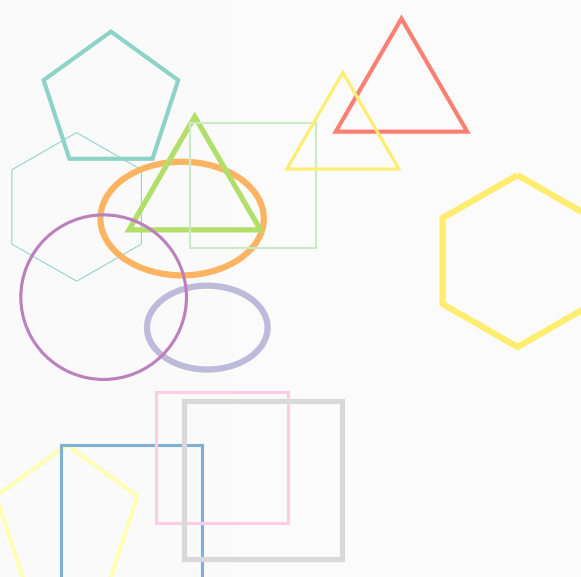[{"shape": "hexagon", "thickness": 0.5, "radius": 0.64, "center": [0.132, 0.641]}, {"shape": "pentagon", "thickness": 2, "radius": 0.61, "center": [0.191, 0.823]}, {"shape": "pentagon", "thickness": 2, "radius": 0.64, "center": [0.115, 0.101]}, {"shape": "oval", "thickness": 3, "radius": 0.52, "center": [0.357, 0.432]}, {"shape": "triangle", "thickness": 2, "radius": 0.65, "center": [0.691, 0.836]}, {"shape": "square", "thickness": 1.5, "radius": 0.61, "center": [0.225, 0.107]}, {"shape": "oval", "thickness": 3, "radius": 0.7, "center": [0.313, 0.621]}, {"shape": "triangle", "thickness": 2.5, "radius": 0.65, "center": [0.335, 0.666]}, {"shape": "square", "thickness": 1.5, "radius": 0.57, "center": [0.382, 0.206]}, {"shape": "square", "thickness": 2.5, "radius": 0.68, "center": [0.452, 0.168]}, {"shape": "circle", "thickness": 1.5, "radius": 0.71, "center": [0.178, 0.485]}, {"shape": "square", "thickness": 1, "radius": 0.54, "center": [0.435, 0.678]}, {"shape": "triangle", "thickness": 1.5, "radius": 0.56, "center": [0.59, 0.762]}, {"shape": "hexagon", "thickness": 3, "radius": 0.74, "center": [0.89, 0.547]}]